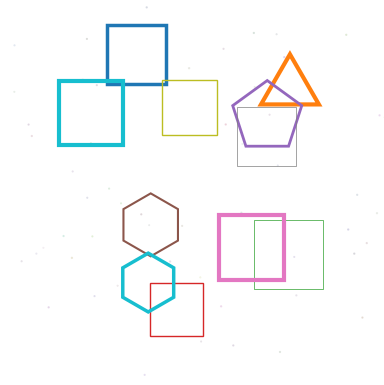[{"shape": "square", "thickness": 2.5, "radius": 0.38, "center": [0.354, 0.858]}, {"shape": "triangle", "thickness": 3, "radius": 0.43, "center": [0.753, 0.772]}, {"shape": "square", "thickness": 0.5, "radius": 0.45, "center": [0.75, 0.339]}, {"shape": "square", "thickness": 1, "radius": 0.35, "center": [0.459, 0.196]}, {"shape": "pentagon", "thickness": 2, "radius": 0.47, "center": [0.694, 0.697]}, {"shape": "hexagon", "thickness": 1.5, "radius": 0.41, "center": [0.391, 0.416]}, {"shape": "square", "thickness": 3, "radius": 0.42, "center": [0.653, 0.356]}, {"shape": "square", "thickness": 0.5, "radius": 0.38, "center": [0.693, 0.645]}, {"shape": "square", "thickness": 1, "radius": 0.36, "center": [0.492, 0.722]}, {"shape": "hexagon", "thickness": 2.5, "radius": 0.38, "center": [0.385, 0.266]}, {"shape": "square", "thickness": 3, "radius": 0.41, "center": [0.236, 0.707]}]